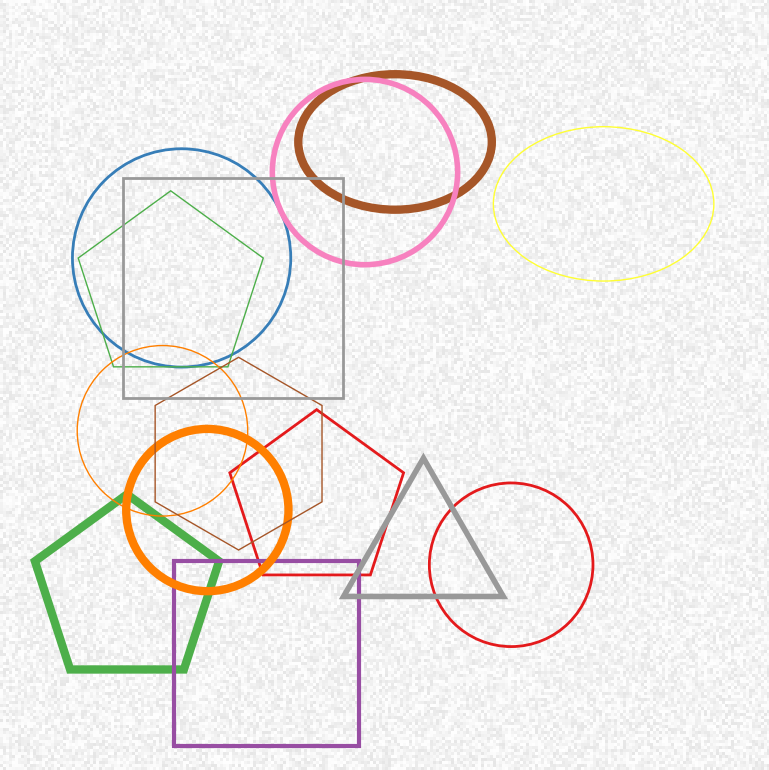[{"shape": "circle", "thickness": 1, "radius": 0.53, "center": [0.664, 0.267]}, {"shape": "pentagon", "thickness": 1, "radius": 0.59, "center": [0.411, 0.349]}, {"shape": "circle", "thickness": 1, "radius": 0.71, "center": [0.236, 0.665]}, {"shape": "pentagon", "thickness": 3, "radius": 0.63, "center": [0.165, 0.232]}, {"shape": "pentagon", "thickness": 0.5, "radius": 0.63, "center": [0.222, 0.626]}, {"shape": "square", "thickness": 1.5, "radius": 0.6, "center": [0.346, 0.152]}, {"shape": "circle", "thickness": 0.5, "radius": 0.55, "center": [0.211, 0.441]}, {"shape": "circle", "thickness": 3, "radius": 0.53, "center": [0.269, 0.338]}, {"shape": "oval", "thickness": 0.5, "radius": 0.72, "center": [0.784, 0.735]}, {"shape": "hexagon", "thickness": 0.5, "radius": 0.63, "center": [0.31, 0.411]}, {"shape": "oval", "thickness": 3, "radius": 0.63, "center": [0.513, 0.816]}, {"shape": "circle", "thickness": 2, "radius": 0.6, "center": [0.474, 0.777]}, {"shape": "square", "thickness": 1, "radius": 0.71, "center": [0.302, 0.626]}, {"shape": "triangle", "thickness": 2, "radius": 0.6, "center": [0.55, 0.285]}]